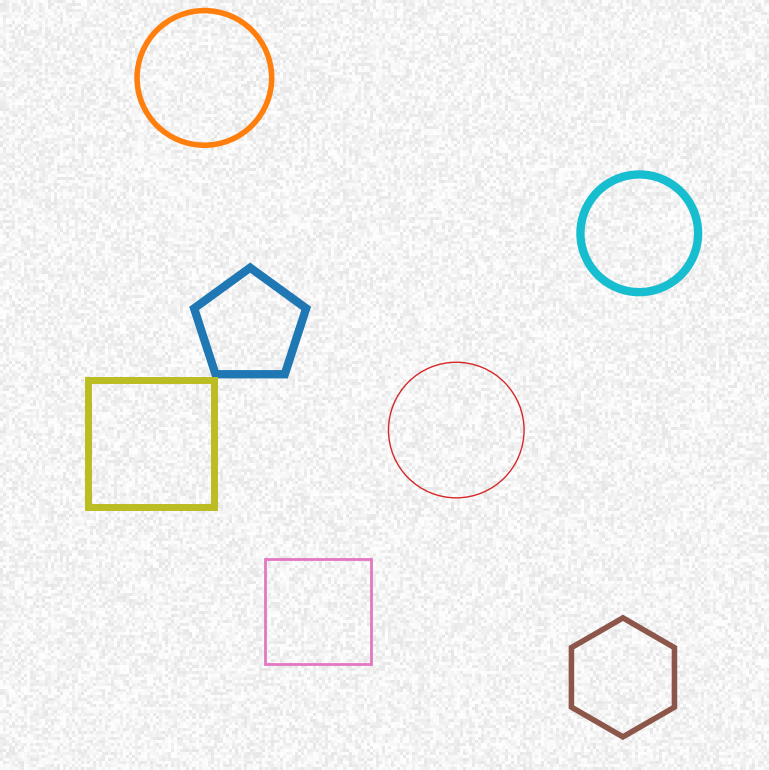[{"shape": "pentagon", "thickness": 3, "radius": 0.38, "center": [0.325, 0.576]}, {"shape": "circle", "thickness": 2, "radius": 0.44, "center": [0.265, 0.899]}, {"shape": "circle", "thickness": 0.5, "radius": 0.44, "center": [0.593, 0.441]}, {"shape": "hexagon", "thickness": 2, "radius": 0.39, "center": [0.809, 0.12]}, {"shape": "square", "thickness": 1, "radius": 0.34, "center": [0.413, 0.206]}, {"shape": "square", "thickness": 2.5, "radius": 0.41, "center": [0.196, 0.424]}, {"shape": "circle", "thickness": 3, "radius": 0.38, "center": [0.83, 0.697]}]